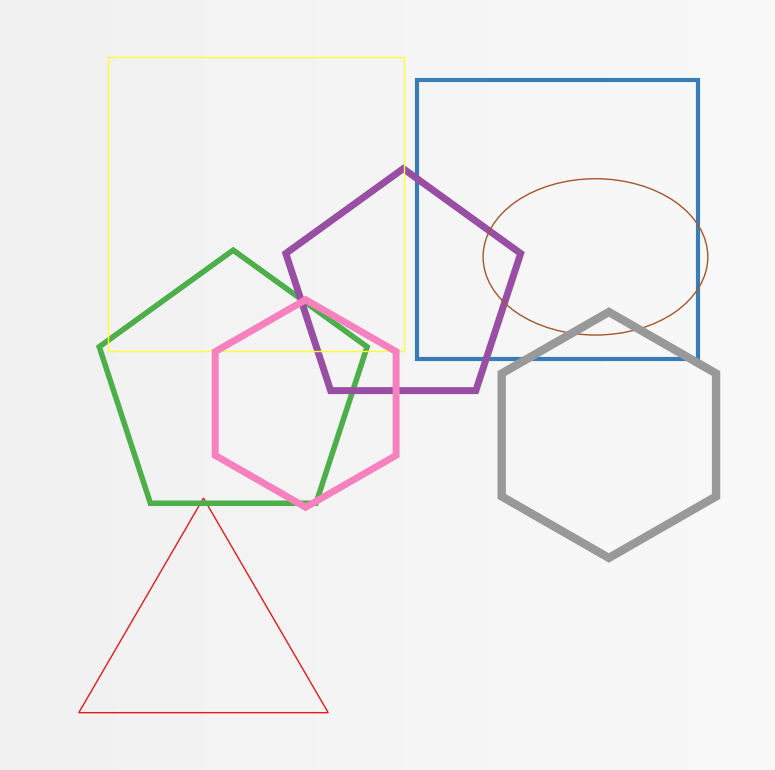[{"shape": "triangle", "thickness": 0.5, "radius": 0.93, "center": [0.263, 0.167]}, {"shape": "square", "thickness": 1.5, "radius": 0.91, "center": [0.72, 0.715]}, {"shape": "pentagon", "thickness": 2, "radius": 0.91, "center": [0.301, 0.493]}, {"shape": "pentagon", "thickness": 2.5, "radius": 0.8, "center": [0.52, 0.622]}, {"shape": "square", "thickness": 0.5, "radius": 0.95, "center": [0.33, 0.735]}, {"shape": "oval", "thickness": 0.5, "radius": 0.72, "center": [0.768, 0.666]}, {"shape": "hexagon", "thickness": 2.5, "radius": 0.67, "center": [0.394, 0.476]}, {"shape": "hexagon", "thickness": 3, "radius": 0.8, "center": [0.786, 0.435]}]